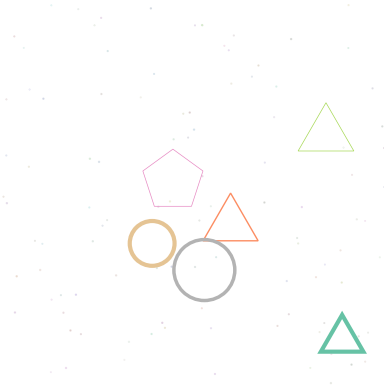[{"shape": "triangle", "thickness": 3, "radius": 0.32, "center": [0.889, 0.118]}, {"shape": "triangle", "thickness": 1, "radius": 0.41, "center": [0.599, 0.416]}, {"shape": "pentagon", "thickness": 0.5, "radius": 0.41, "center": [0.449, 0.531]}, {"shape": "triangle", "thickness": 0.5, "radius": 0.42, "center": [0.847, 0.65]}, {"shape": "circle", "thickness": 3, "radius": 0.29, "center": [0.395, 0.368]}, {"shape": "circle", "thickness": 2.5, "radius": 0.4, "center": [0.531, 0.299]}]